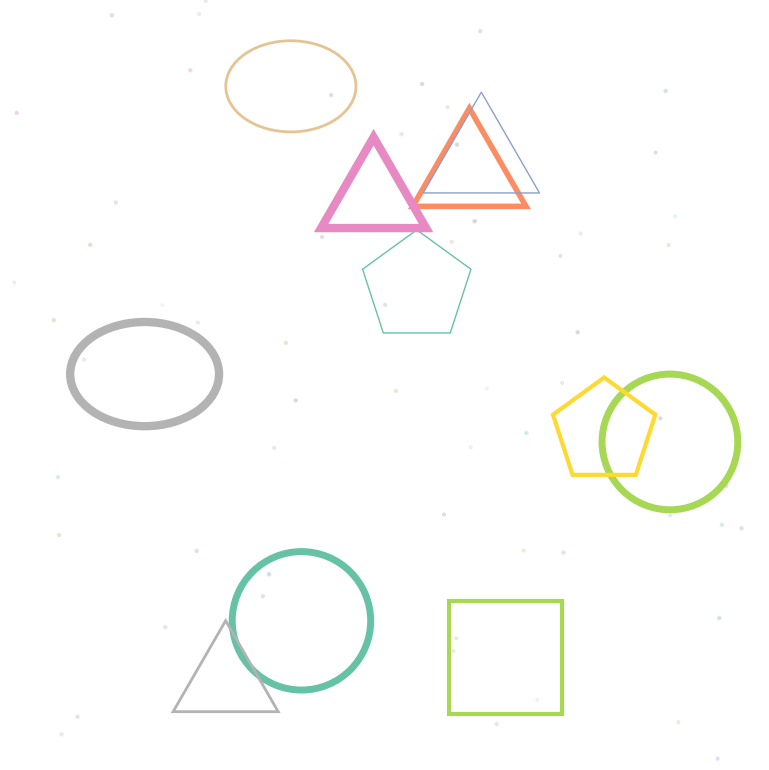[{"shape": "pentagon", "thickness": 0.5, "radius": 0.37, "center": [0.541, 0.627]}, {"shape": "circle", "thickness": 2.5, "radius": 0.45, "center": [0.391, 0.194]}, {"shape": "triangle", "thickness": 2, "radius": 0.42, "center": [0.61, 0.774]}, {"shape": "triangle", "thickness": 0.5, "radius": 0.44, "center": [0.625, 0.793]}, {"shape": "triangle", "thickness": 3, "radius": 0.39, "center": [0.485, 0.743]}, {"shape": "circle", "thickness": 2.5, "radius": 0.44, "center": [0.87, 0.426]}, {"shape": "square", "thickness": 1.5, "radius": 0.37, "center": [0.656, 0.146]}, {"shape": "pentagon", "thickness": 1.5, "radius": 0.35, "center": [0.785, 0.44]}, {"shape": "oval", "thickness": 1, "radius": 0.42, "center": [0.378, 0.888]}, {"shape": "oval", "thickness": 3, "radius": 0.48, "center": [0.188, 0.514]}, {"shape": "triangle", "thickness": 1, "radius": 0.39, "center": [0.293, 0.115]}]